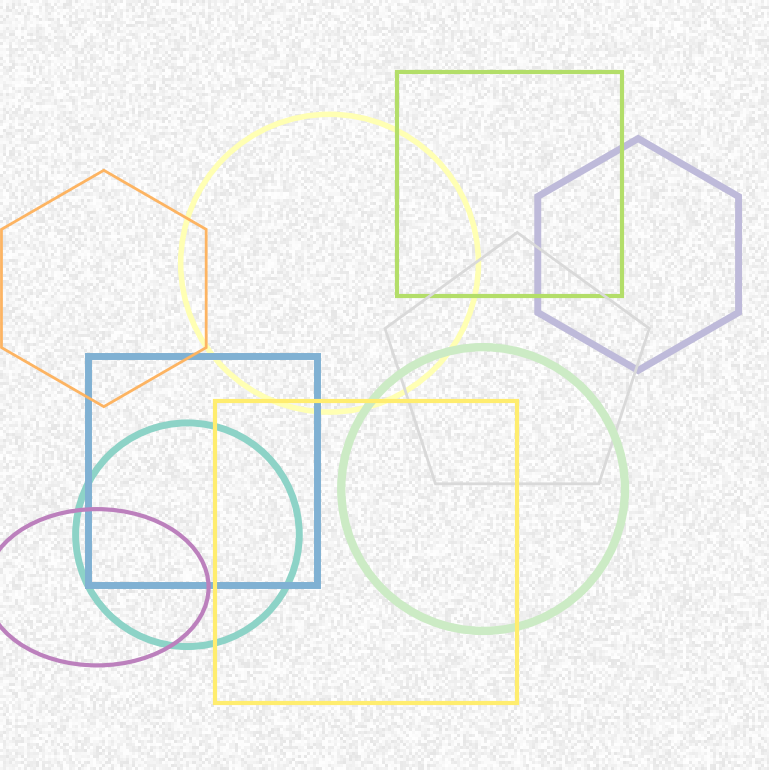[{"shape": "circle", "thickness": 2.5, "radius": 0.73, "center": [0.243, 0.306]}, {"shape": "circle", "thickness": 2, "radius": 0.97, "center": [0.428, 0.658]}, {"shape": "hexagon", "thickness": 2.5, "radius": 0.75, "center": [0.829, 0.669]}, {"shape": "square", "thickness": 2.5, "radius": 0.74, "center": [0.263, 0.389]}, {"shape": "hexagon", "thickness": 1, "radius": 0.77, "center": [0.135, 0.625]}, {"shape": "square", "thickness": 1.5, "radius": 0.73, "center": [0.662, 0.761]}, {"shape": "pentagon", "thickness": 1, "radius": 0.9, "center": [0.672, 0.518]}, {"shape": "oval", "thickness": 1.5, "radius": 0.72, "center": [0.126, 0.237]}, {"shape": "circle", "thickness": 3, "radius": 0.92, "center": [0.627, 0.365]}, {"shape": "square", "thickness": 1.5, "radius": 0.98, "center": [0.475, 0.283]}]